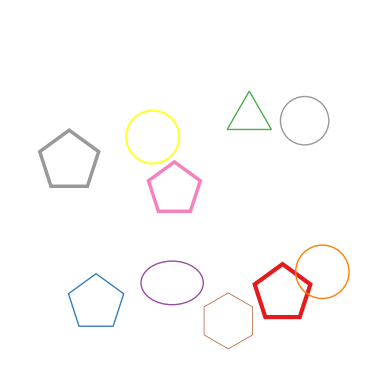[{"shape": "pentagon", "thickness": 3, "radius": 0.38, "center": [0.734, 0.238]}, {"shape": "pentagon", "thickness": 1, "radius": 0.38, "center": [0.25, 0.214]}, {"shape": "triangle", "thickness": 1, "radius": 0.33, "center": [0.648, 0.697]}, {"shape": "oval", "thickness": 1, "radius": 0.4, "center": [0.447, 0.265]}, {"shape": "circle", "thickness": 1, "radius": 0.35, "center": [0.837, 0.294]}, {"shape": "circle", "thickness": 1.5, "radius": 0.34, "center": [0.397, 0.644]}, {"shape": "hexagon", "thickness": 0.5, "radius": 0.36, "center": [0.593, 0.167]}, {"shape": "pentagon", "thickness": 2.5, "radius": 0.35, "center": [0.453, 0.509]}, {"shape": "pentagon", "thickness": 2.5, "radius": 0.4, "center": [0.18, 0.581]}, {"shape": "circle", "thickness": 1, "radius": 0.31, "center": [0.791, 0.686]}]